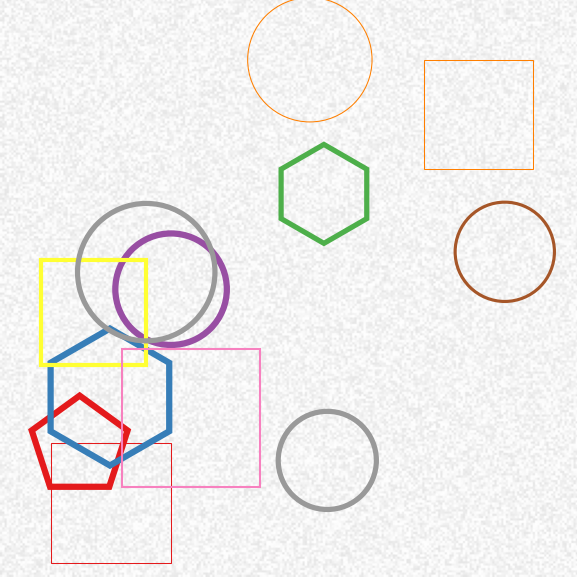[{"shape": "square", "thickness": 0.5, "radius": 0.52, "center": [0.192, 0.127]}, {"shape": "pentagon", "thickness": 3, "radius": 0.44, "center": [0.138, 0.227]}, {"shape": "hexagon", "thickness": 3, "radius": 0.59, "center": [0.19, 0.312]}, {"shape": "hexagon", "thickness": 2.5, "radius": 0.43, "center": [0.561, 0.663]}, {"shape": "circle", "thickness": 3, "radius": 0.48, "center": [0.296, 0.498]}, {"shape": "circle", "thickness": 0.5, "radius": 0.54, "center": [0.537, 0.896]}, {"shape": "square", "thickness": 0.5, "radius": 0.47, "center": [0.829, 0.801]}, {"shape": "square", "thickness": 2, "radius": 0.46, "center": [0.161, 0.459]}, {"shape": "circle", "thickness": 1.5, "radius": 0.43, "center": [0.874, 0.563]}, {"shape": "square", "thickness": 1, "radius": 0.6, "center": [0.331, 0.276]}, {"shape": "circle", "thickness": 2.5, "radius": 0.59, "center": [0.253, 0.528]}, {"shape": "circle", "thickness": 2.5, "radius": 0.42, "center": [0.567, 0.202]}]